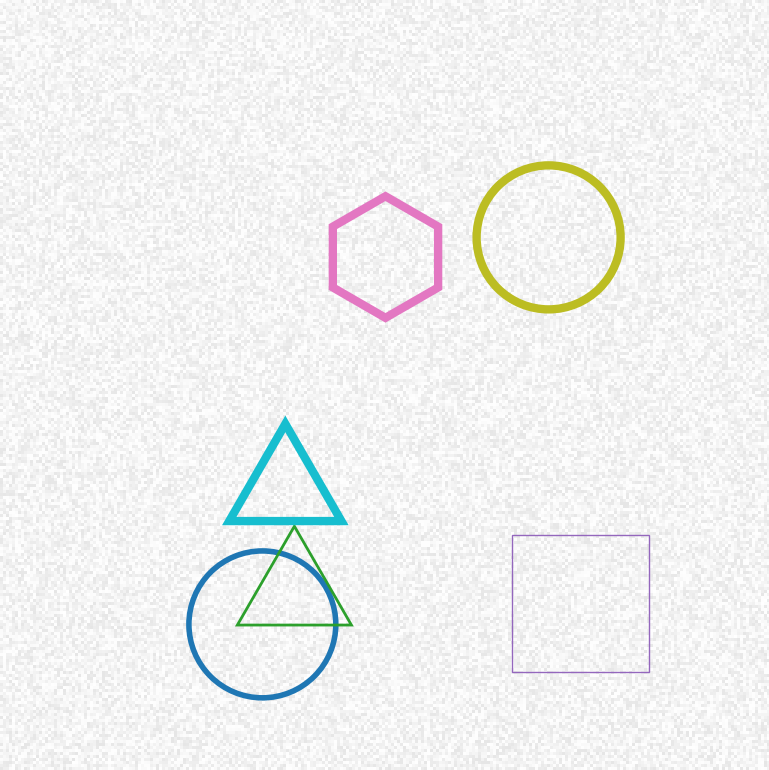[{"shape": "circle", "thickness": 2, "radius": 0.48, "center": [0.341, 0.189]}, {"shape": "triangle", "thickness": 1, "radius": 0.43, "center": [0.382, 0.231]}, {"shape": "square", "thickness": 0.5, "radius": 0.45, "center": [0.754, 0.216]}, {"shape": "hexagon", "thickness": 3, "radius": 0.39, "center": [0.501, 0.666]}, {"shape": "circle", "thickness": 3, "radius": 0.47, "center": [0.712, 0.692]}, {"shape": "triangle", "thickness": 3, "radius": 0.42, "center": [0.371, 0.365]}]